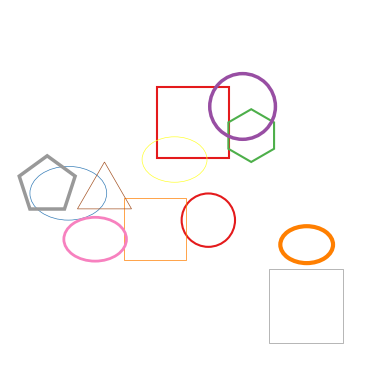[{"shape": "circle", "thickness": 1.5, "radius": 0.35, "center": [0.541, 0.428]}, {"shape": "square", "thickness": 1.5, "radius": 0.46, "center": [0.502, 0.682]}, {"shape": "oval", "thickness": 0.5, "radius": 0.5, "center": [0.177, 0.498]}, {"shape": "hexagon", "thickness": 1.5, "radius": 0.34, "center": [0.653, 0.648]}, {"shape": "circle", "thickness": 2.5, "radius": 0.43, "center": [0.63, 0.723]}, {"shape": "oval", "thickness": 3, "radius": 0.34, "center": [0.797, 0.365]}, {"shape": "square", "thickness": 0.5, "radius": 0.4, "center": [0.403, 0.404]}, {"shape": "oval", "thickness": 0.5, "radius": 0.42, "center": [0.453, 0.586]}, {"shape": "triangle", "thickness": 0.5, "radius": 0.41, "center": [0.271, 0.498]}, {"shape": "oval", "thickness": 2, "radius": 0.41, "center": [0.247, 0.379]}, {"shape": "pentagon", "thickness": 2.5, "radius": 0.38, "center": [0.123, 0.519]}, {"shape": "square", "thickness": 0.5, "radius": 0.48, "center": [0.794, 0.205]}]